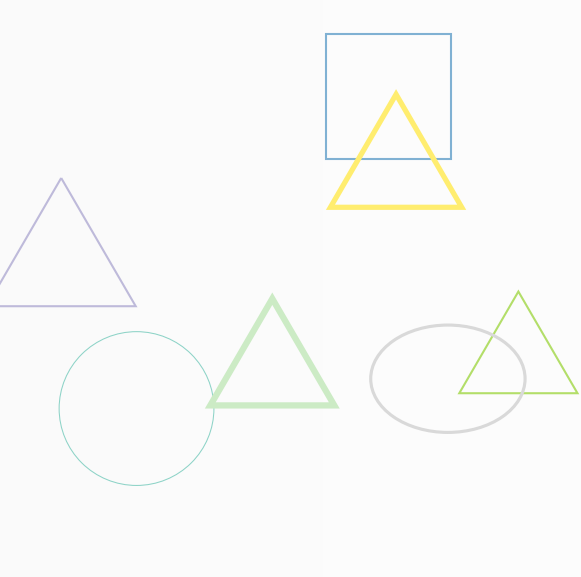[{"shape": "circle", "thickness": 0.5, "radius": 0.67, "center": [0.235, 0.292]}, {"shape": "triangle", "thickness": 1, "radius": 0.74, "center": [0.105, 0.543]}, {"shape": "square", "thickness": 1, "radius": 0.54, "center": [0.668, 0.832]}, {"shape": "triangle", "thickness": 1, "radius": 0.59, "center": [0.892, 0.377]}, {"shape": "oval", "thickness": 1.5, "radius": 0.66, "center": [0.771, 0.343]}, {"shape": "triangle", "thickness": 3, "radius": 0.62, "center": [0.468, 0.359]}, {"shape": "triangle", "thickness": 2.5, "radius": 0.65, "center": [0.681, 0.705]}]